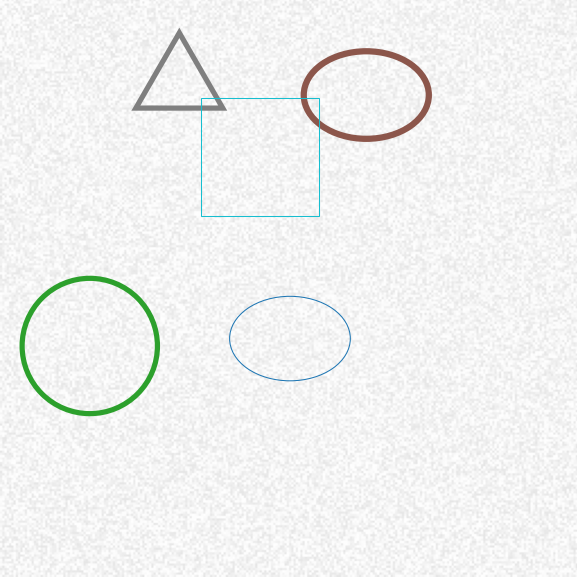[{"shape": "oval", "thickness": 0.5, "radius": 0.52, "center": [0.502, 0.413]}, {"shape": "circle", "thickness": 2.5, "radius": 0.59, "center": [0.155, 0.4]}, {"shape": "oval", "thickness": 3, "radius": 0.54, "center": [0.634, 0.835]}, {"shape": "triangle", "thickness": 2.5, "radius": 0.43, "center": [0.31, 0.855]}, {"shape": "square", "thickness": 0.5, "radius": 0.51, "center": [0.45, 0.728]}]